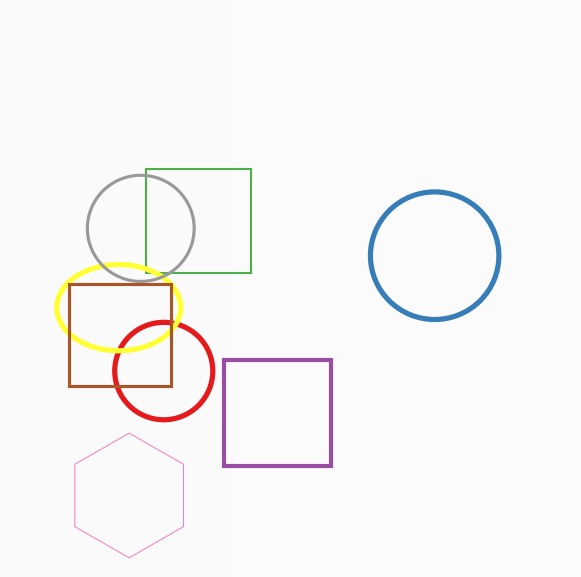[{"shape": "circle", "thickness": 2.5, "radius": 0.42, "center": [0.282, 0.357]}, {"shape": "circle", "thickness": 2.5, "radius": 0.55, "center": [0.748, 0.556]}, {"shape": "square", "thickness": 1, "radius": 0.45, "center": [0.342, 0.616]}, {"shape": "square", "thickness": 2, "radius": 0.46, "center": [0.478, 0.285]}, {"shape": "oval", "thickness": 2.5, "radius": 0.53, "center": [0.204, 0.466]}, {"shape": "square", "thickness": 1.5, "radius": 0.44, "center": [0.206, 0.419]}, {"shape": "hexagon", "thickness": 0.5, "radius": 0.54, "center": [0.222, 0.141]}, {"shape": "circle", "thickness": 1.5, "radius": 0.46, "center": [0.242, 0.604]}]